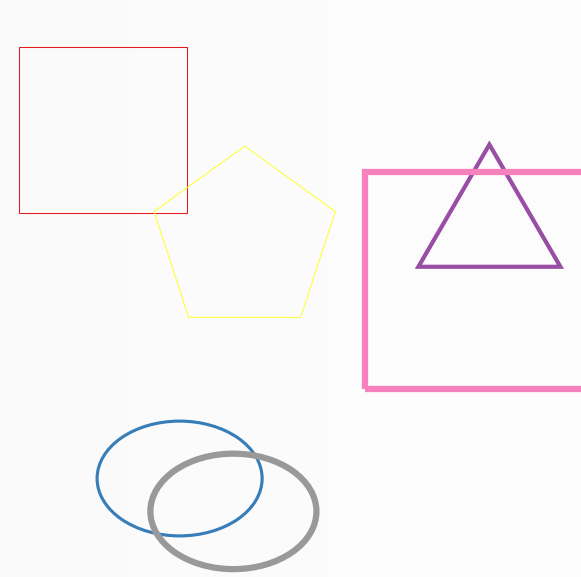[{"shape": "square", "thickness": 0.5, "radius": 0.72, "center": [0.177, 0.773]}, {"shape": "oval", "thickness": 1.5, "radius": 0.71, "center": [0.309, 0.171]}, {"shape": "triangle", "thickness": 2, "radius": 0.71, "center": [0.842, 0.608]}, {"shape": "pentagon", "thickness": 0.5, "radius": 0.82, "center": [0.421, 0.582]}, {"shape": "square", "thickness": 3, "radius": 0.94, "center": [0.816, 0.514]}, {"shape": "oval", "thickness": 3, "radius": 0.71, "center": [0.402, 0.114]}]